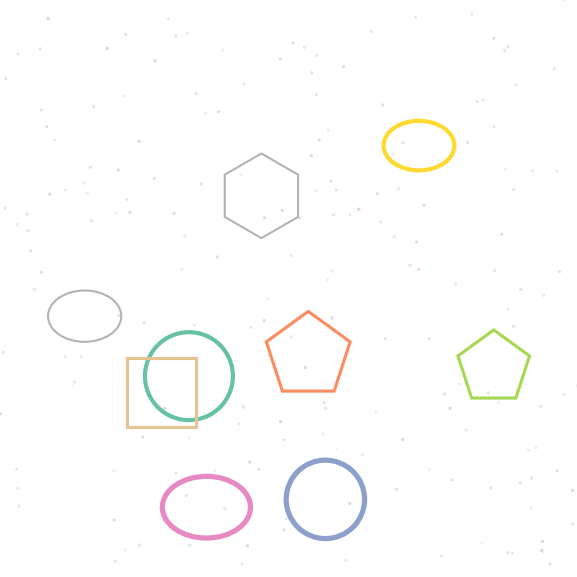[{"shape": "circle", "thickness": 2, "radius": 0.38, "center": [0.327, 0.348]}, {"shape": "pentagon", "thickness": 1.5, "radius": 0.38, "center": [0.534, 0.384]}, {"shape": "circle", "thickness": 2.5, "radius": 0.34, "center": [0.563, 0.134]}, {"shape": "oval", "thickness": 2.5, "radius": 0.38, "center": [0.357, 0.121]}, {"shape": "pentagon", "thickness": 1.5, "radius": 0.33, "center": [0.855, 0.363]}, {"shape": "oval", "thickness": 2, "radius": 0.31, "center": [0.725, 0.747]}, {"shape": "square", "thickness": 1.5, "radius": 0.3, "center": [0.279, 0.32]}, {"shape": "oval", "thickness": 1, "radius": 0.32, "center": [0.147, 0.452]}, {"shape": "hexagon", "thickness": 1, "radius": 0.37, "center": [0.453, 0.66]}]